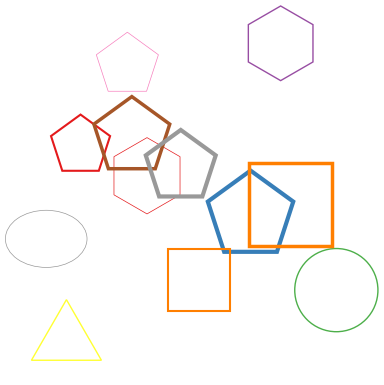[{"shape": "pentagon", "thickness": 1.5, "radius": 0.4, "center": [0.209, 0.622]}, {"shape": "hexagon", "thickness": 0.5, "radius": 0.5, "center": [0.382, 0.543]}, {"shape": "pentagon", "thickness": 3, "radius": 0.58, "center": [0.651, 0.44]}, {"shape": "circle", "thickness": 1, "radius": 0.54, "center": [0.874, 0.246]}, {"shape": "hexagon", "thickness": 1, "radius": 0.48, "center": [0.729, 0.888]}, {"shape": "square", "thickness": 2.5, "radius": 0.54, "center": [0.754, 0.468]}, {"shape": "square", "thickness": 1.5, "radius": 0.4, "center": [0.518, 0.272]}, {"shape": "triangle", "thickness": 1, "radius": 0.52, "center": [0.173, 0.117]}, {"shape": "pentagon", "thickness": 2.5, "radius": 0.52, "center": [0.342, 0.646]}, {"shape": "pentagon", "thickness": 0.5, "radius": 0.42, "center": [0.331, 0.832]}, {"shape": "pentagon", "thickness": 3, "radius": 0.48, "center": [0.469, 0.567]}, {"shape": "oval", "thickness": 0.5, "radius": 0.53, "center": [0.12, 0.38]}]